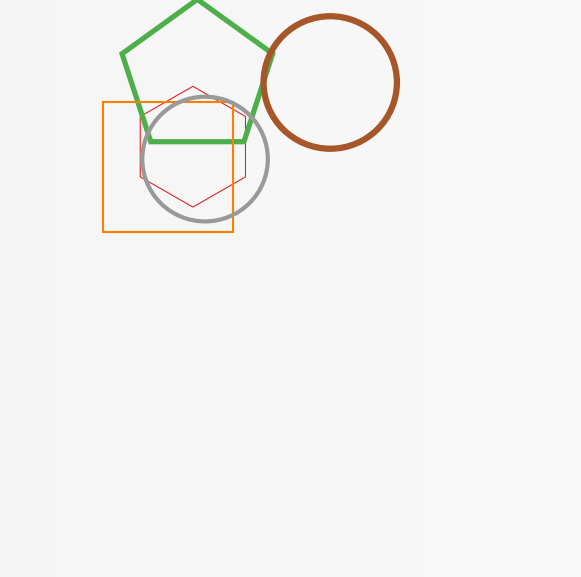[{"shape": "hexagon", "thickness": 0.5, "radius": 0.52, "center": [0.332, 0.745]}, {"shape": "pentagon", "thickness": 2.5, "radius": 0.68, "center": [0.34, 0.864]}, {"shape": "square", "thickness": 1, "radius": 0.56, "center": [0.289, 0.71]}, {"shape": "circle", "thickness": 3, "radius": 0.57, "center": [0.568, 0.856]}, {"shape": "circle", "thickness": 2, "radius": 0.54, "center": [0.353, 0.724]}]